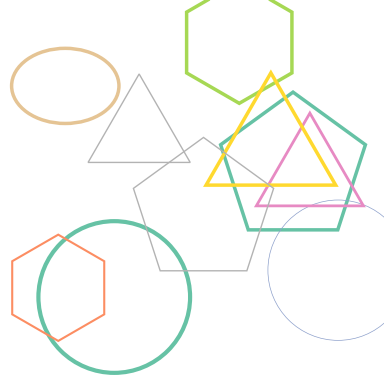[{"shape": "circle", "thickness": 3, "radius": 0.98, "center": [0.297, 0.229]}, {"shape": "pentagon", "thickness": 2.5, "radius": 0.99, "center": [0.761, 0.563]}, {"shape": "hexagon", "thickness": 1.5, "radius": 0.69, "center": [0.151, 0.252]}, {"shape": "circle", "thickness": 0.5, "radius": 0.91, "center": [0.878, 0.298]}, {"shape": "triangle", "thickness": 2, "radius": 0.8, "center": [0.805, 0.546]}, {"shape": "hexagon", "thickness": 2.5, "radius": 0.79, "center": [0.621, 0.89]}, {"shape": "triangle", "thickness": 2.5, "radius": 0.97, "center": [0.704, 0.616]}, {"shape": "oval", "thickness": 2.5, "radius": 0.7, "center": [0.17, 0.777]}, {"shape": "pentagon", "thickness": 1, "radius": 0.96, "center": [0.529, 0.452]}, {"shape": "triangle", "thickness": 1, "radius": 0.77, "center": [0.361, 0.655]}]